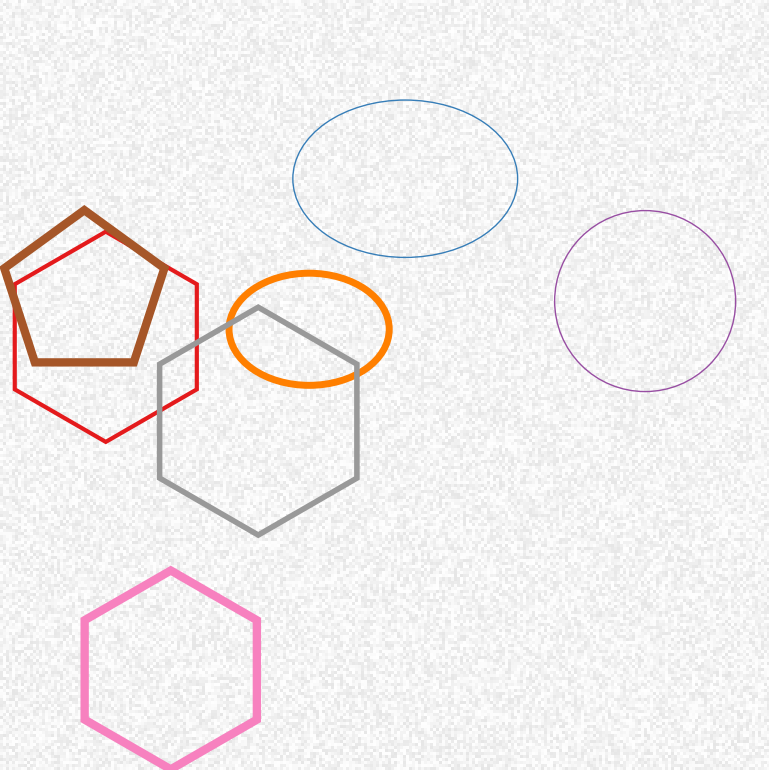[{"shape": "hexagon", "thickness": 1.5, "radius": 0.68, "center": [0.137, 0.563]}, {"shape": "oval", "thickness": 0.5, "radius": 0.73, "center": [0.526, 0.768]}, {"shape": "circle", "thickness": 0.5, "radius": 0.59, "center": [0.838, 0.609]}, {"shape": "oval", "thickness": 2.5, "radius": 0.52, "center": [0.401, 0.572]}, {"shape": "pentagon", "thickness": 3, "radius": 0.55, "center": [0.11, 0.618]}, {"shape": "hexagon", "thickness": 3, "radius": 0.65, "center": [0.222, 0.13]}, {"shape": "hexagon", "thickness": 2, "radius": 0.74, "center": [0.335, 0.453]}]